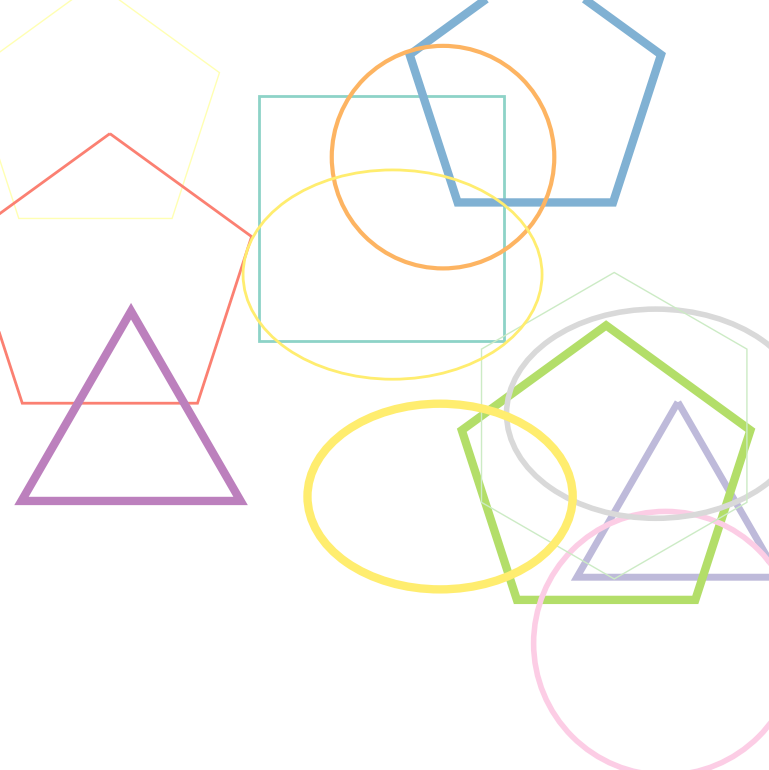[{"shape": "square", "thickness": 1, "radius": 0.8, "center": [0.496, 0.716]}, {"shape": "pentagon", "thickness": 0.5, "radius": 0.85, "center": [0.124, 0.853]}, {"shape": "triangle", "thickness": 2.5, "radius": 0.76, "center": [0.88, 0.326]}, {"shape": "pentagon", "thickness": 1, "radius": 0.97, "center": [0.143, 0.633]}, {"shape": "pentagon", "thickness": 3, "radius": 0.86, "center": [0.695, 0.876]}, {"shape": "circle", "thickness": 1.5, "radius": 0.72, "center": [0.575, 0.796]}, {"shape": "pentagon", "thickness": 3, "radius": 0.99, "center": [0.787, 0.38]}, {"shape": "circle", "thickness": 2, "radius": 0.86, "center": [0.864, 0.165]}, {"shape": "oval", "thickness": 2, "radius": 0.97, "center": [0.852, 0.463]}, {"shape": "triangle", "thickness": 3, "radius": 0.82, "center": [0.17, 0.432]}, {"shape": "hexagon", "thickness": 0.5, "radius": 1.0, "center": [0.798, 0.447]}, {"shape": "oval", "thickness": 3, "radius": 0.86, "center": [0.572, 0.355]}, {"shape": "oval", "thickness": 1, "radius": 0.97, "center": [0.51, 0.643]}]